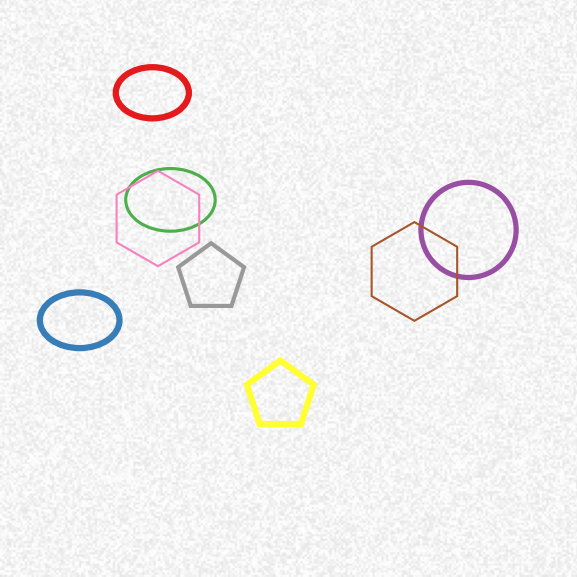[{"shape": "oval", "thickness": 3, "radius": 0.32, "center": [0.264, 0.838]}, {"shape": "oval", "thickness": 3, "radius": 0.34, "center": [0.138, 0.445]}, {"shape": "oval", "thickness": 1.5, "radius": 0.39, "center": [0.295, 0.653]}, {"shape": "circle", "thickness": 2.5, "radius": 0.41, "center": [0.811, 0.601]}, {"shape": "pentagon", "thickness": 3, "radius": 0.3, "center": [0.485, 0.314]}, {"shape": "hexagon", "thickness": 1, "radius": 0.43, "center": [0.718, 0.529]}, {"shape": "hexagon", "thickness": 1, "radius": 0.41, "center": [0.273, 0.621]}, {"shape": "pentagon", "thickness": 2, "radius": 0.3, "center": [0.366, 0.518]}]